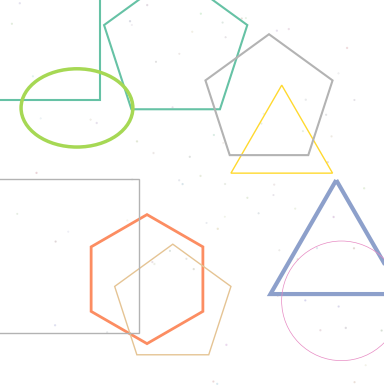[{"shape": "pentagon", "thickness": 1.5, "radius": 0.98, "center": [0.456, 0.874]}, {"shape": "square", "thickness": 1.5, "radius": 0.7, "center": [0.12, 0.878]}, {"shape": "hexagon", "thickness": 2, "radius": 0.84, "center": [0.382, 0.275]}, {"shape": "triangle", "thickness": 3, "radius": 0.99, "center": [0.873, 0.335]}, {"shape": "circle", "thickness": 0.5, "radius": 0.78, "center": [0.887, 0.219]}, {"shape": "oval", "thickness": 2.5, "radius": 0.73, "center": [0.2, 0.72]}, {"shape": "triangle", "thickness": 1, "radius": 0.76, "center": [0.732, 0.626]}, {"shape": "pentagon", "thickness": 1, "radius": 0.79, "center": [0.449, 0.207]}, {"shape": "pentagon", "thickness": 1.5, "radius": 0.87, "center": [0.699, 0.738]}, {"shape": "square", "thickness": 1, "radius": 1.0, "center": [0.162, 0.335]}]